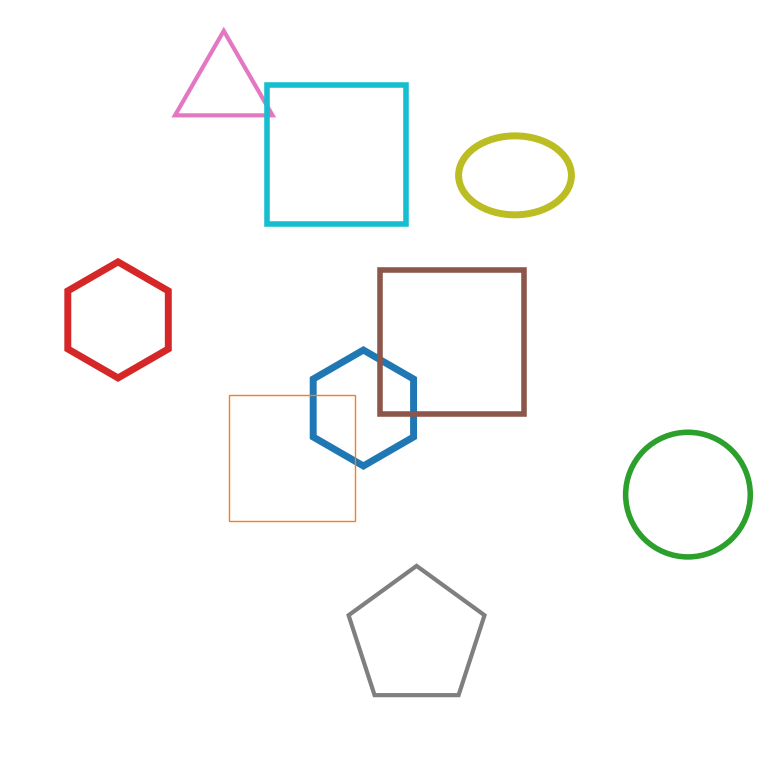[{"shape": "hexagon", "thickness": 2.5, "radius": 0.38, "center": [0.472, 0.47]}, {"shape": "square", "thickness": 0.5, "radius": 0.41, "center": [0.379, 0.405]}, {"shape": "circle", "thickness": 2, "radius": 0.4, "center": [0.893, 0.358]}, {"shape": "hexagon", "thickness": 2.5, "radius": 0.38, "center": [0.153, 0.585]}, {"shape": "square", "thickness": 2, "radius": 0.47, "center": [0.587, 0.556]}, {"shape": "triangle", "thickness": 1.5, "radius": 0.37, "center": [0.291, 0.887]}, {"shape": "pentagon", "thickness": 1.5, "radius": 0.46, "center": [0.541, 0.172]}, {"shape": "oval", "thickness": 2.5, "radius": 0.37, "center": [0.669, 0.772]}, {"shape": "square", "thickness": 2, "radius": 0.45, "center": [0.437, 0.799]}]